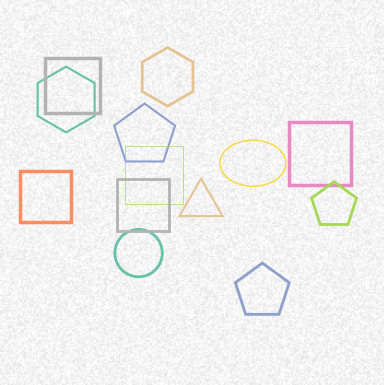[{"shape": "hexagon", "thickness": 1.5, "radius": 0.43, "center": [0.172, 0.742]}, {"shape": "circle", "thickness": 2, "radius": 0.31, "center": [0.36, 0.343]}, {"shape": "square", "thickness": 2.5, "radius": 0.33, "center": [0.118, 0.49]}, {"shape": "pentagon", "thickness": 2, "radius": 0.37, "center": [0.681, 0.243]}, {"shape": "pentagon", "thickness": 1.5, "radius": 0.42, "center": [0.376, 0.648]}, {"shape": "square", "thickness": 2.5, "radius": 0.4, "center": [0.831, 0.601]}, {"shape": "square", "thickness": 0.5, "radius": 0.38, "center": [0.399, 0.546]}, {"shape": "pentagon", "thickness": 2, "radius": 0.31, "center": [0.868, 0.467]}, {"shape": "oval", "thickness": 1, "radius": 0.43, "center": [0.657, 0.576]}, {"shape": "hexagon", "thickness": 2, "radius": 0.38, "center": [0.435, 0.8]}, {"shape": "triangle", "thickness": 1.5, "radius": 0.32, "center": [0.522, 0.471]}, {"shape": "square", "thickness": 2, "radius": 0.34, "center": [0.372, 0.467]}, {"shape": "square", "thickness": 2.5, "radius": 0.35, "center": [0.188, 0.778]}]